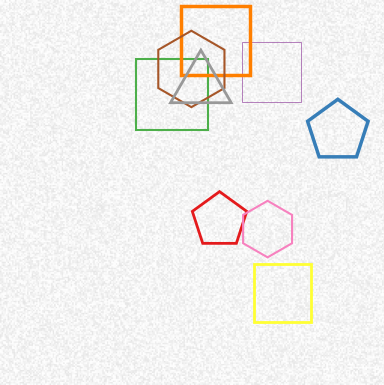[{"shape": "pentagon", "thickness": 2, "radius": 0.37, "center": [0.57, 0.428]}, {"shape": "pentagon", "thickness": 2.5, "radius": 0.41, "center": [0.878, 0.659]}, {"shape": "square", "thickness": 1.5, "radius": 0.46, "center": [0.447, 0.755]}, {"shape": "square", "thickness": 0.5, "radius": 0.39, "center": [0.705, 0.813]}, {"shape": "square", "thickness": 2.5, "radius": 0.45, "center": [0.559, 0.895]}, {"shape": "square", "thickness": 2, "radius": 0.37, "center": [0.734, 0.238]}, {"shape": "hexagon", "thickness": 1.5, "radius": 0.5, "center": [0.497, 0.821]}, {"shape": "hexagon", "thickness": 1.5, "radius": 0.37, "center": [0.695, 0.405]}, {"shape": "triangle", "thickness": 2, "radius": 0.46, "center": [0.522, 0.779]}]